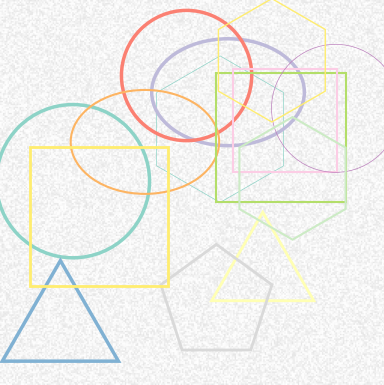[{"shape": "circle", "thickness": 2.5, "radius": 1.0, "center": [0.189, 0.529]}, {"shape": "hexagon", "thickness": 0.5, "radius": 0.95, "center": [0.572, 0.664]}, {"shape": "triangle", "thickness": 2, "radius": 0.77, "center": [0.682, 0.295]}, {"shape": "oval", "thickness": 2.5, "radius": 0.99, "center": [0.592, 0.761]}, {"shape": "circle", "thickness": 2.5, "radius": 0.85, "center": [0.485, 0.804]}, {"shape": "triangle", "thickness": 2.5, "radius": 0.87, "center": [0.157, 0.149]}, {"shape": "oval", "thickness": 1.5, "radius": 0.96, "center": [0.376, 0.631]}, {"shape": "square", "thickness": 1.5, "radius": 0.84, "center": [0.73, 0.643]}, {"shape": "square", "thickness": 1.5, "radius": 0.67, "center": [0.74, 0.688]}, {"shape": "pentagon", "thickness": 2, "radius": 0.76, "center": [0.562, 0.214]}, {"shape": "circle", "thickness": 0.5, "radius": 0.83, "center": [0.871, 0.719]}, {"shape": "hexagon", "thickness": 1.5, "radius": 0.8, "center": [0.76, 0.537]}, {"shape": "hexagon", "thickness": 1, "radius": 0.8, "center": [0.706, 0.843]}, {"shape": "square", "thickness": 2, "radius": 0.9, "center": [0.258, 0.438]}]